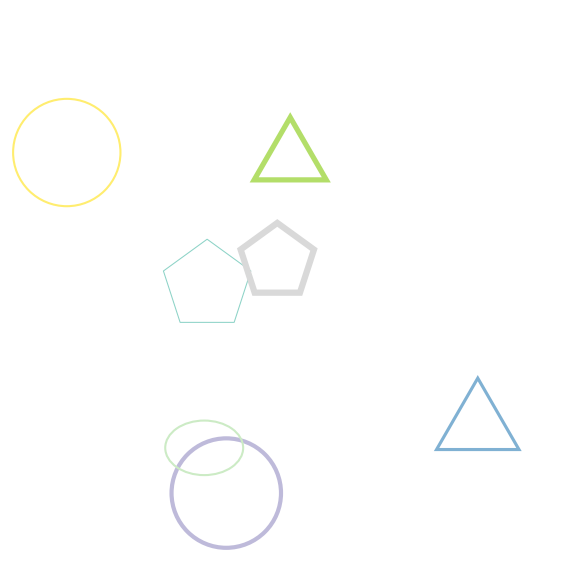[{"shape": "pentagon", "thickness": 0.5, "radius": 0.4, "center": [0.359, 0.505]}, {"shape": "circle", "thickness": 2, "radius": 0.47, "center": [0.392, 0.145]}, {"shape": "triangle", "thickness": 1.5, "radius": 0.41, "center": [0.827, 0.262]}, {"shape": "triangle", "thickness": 2.5, "radius": 0.36, "center": [0.503, 0.724]}, {"shape": "pentagon", "thickness": 3, "radius": 0.33, "center": [0.48, 0.546]}, {"shape": "oval", "thickness": 1, "radius": 0.34, "center": [0.354, 0.224]}, {"shape": "circle", "thickness": 1, "radius": 0.46, "center": [0.116, 0.735]}]